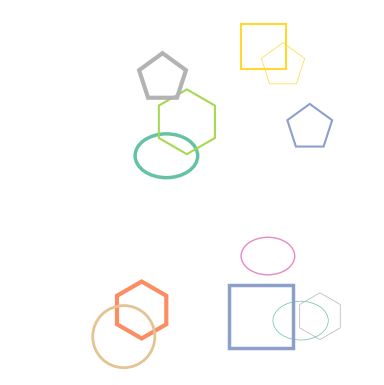[{"shape": "oval", "thickness": 2.5, "radius": 0.41, "center": [0.432, 0.595]}, {"shape": "oval", "thickness": 0.5, "radius": 0.36, "center": [0.781, 0.167]}, {"shape": "hexagon", "thickness": 3, "radius": 0.37, "center": [0.368, 0.195]}, {"shape": "square", "thickness": 2.5, "radius": 0.41, "center": [0.677, 0.178]}, {"shape": "pentagon", "thickness": 1.5, "radius": 0.31, "center": [0.805, 0.669]}, {"shape": "oval", "thickness": 1, "radius": 0.35, "center": [0.696, 0.335]}, {"shape": "hexagon", "thickness": 1.5, "radius": 0.42, "center": [0.485, 0.684]}, {"shape": "pentagon", "thickness": 0.5, "radius": 0.3, "center": [0.735, 0.83]}, {"shape": "square", "thickness": 1.5, "radius": 0.29, "center": [0.684, 0.879]}, {"shape": "circle", "thickness": 2, "radius": 0.4, "center": [0.321, 0.126]}, {"shape": "pentagon", "thickness": 3, "radius": 0.32, "center": [0.422, 0.798]}, {"shape": "hexagon", "thickness": 0.5, "radius": 0.3, "center": [0.831, 0.179]}]